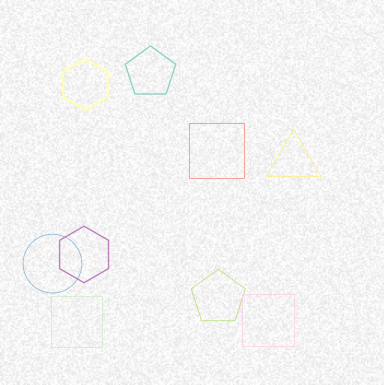[{"shape": "pentagon", "thickness": 1, "radius": 0.35, "center": [0.391, 0.812]}, {"shape": "hexagon", "thickness": 1.5, "radius": 0.33, "center": [0.222, 0.781]}, {"shape": "square", "thickness": 0.5, "radius": 0.36, "center": [0.562, 0.609]}, {"shape": "circle", "thickness": 0.5, "radius": 0.38, "center": [0.136, 0.315]}, {"shape": "pentagon", "thickness": 0.5, "radius": 0.37, "center": [0.567, 0.227]}, {"shape": "square", "thickness": 0.5, "radius": 0.34, "center": [0.696, 0.169]}, {"shape": "hexagon", "thickness": 1, "radius": 0.37, "center": [0.218, 0.339]}, {"shape": "square", "thickness": 0.5, "radius": 0.33, "center": [0.2, 0.166]}, {"shape": "triangle", "thickness": 0.5, "radius": 0.41, "center": [0.763, 0.583]}]